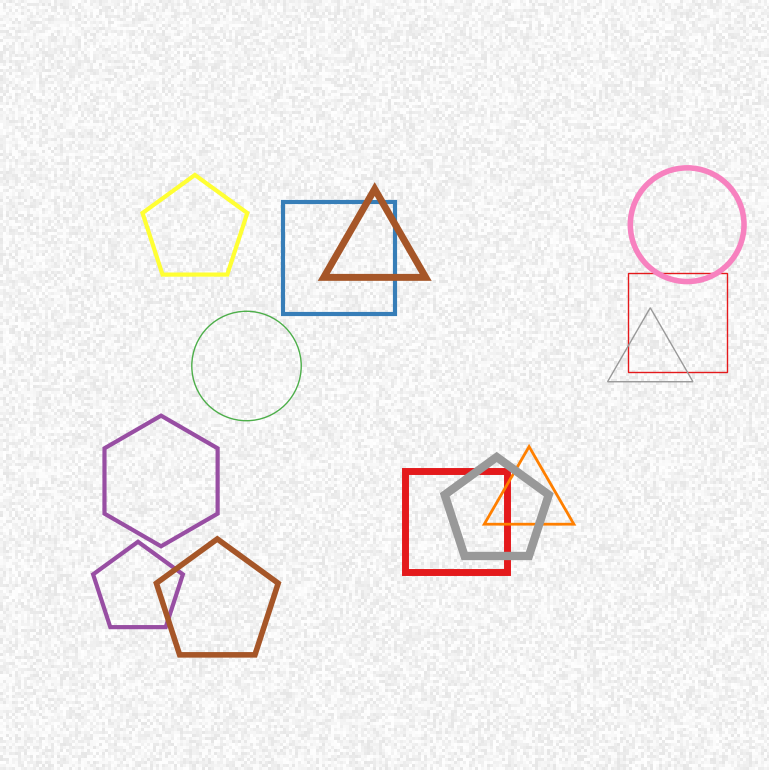[{"shape": "square", "thickness": 2.5, "radius": 0.33, "center": [0.592, 0.323]}, {"shape": "square", "thickness": 0.5, "radius": 0.32, "center": [0.88, 0.581]}, {"shape": "square", "thickness": 1.5, "radius": 0.36, "center": [0.441, 0.665]}, {"shape": "circle", "thickness": 0.5, "radius": 0.36, "center": [0.32, 0.525]}, {"shape": "pentagon", "thickness": 1.5, "radius": 0.31, "center": [0.179, 0.235]}, {"shape": "hexagon", "thickness": 1.5, "radius": 0.42, "center": [0.209, 0.375]}, {"shape": "triangle", "thickness": 1, "radius": 0.34, "center": [0.687, 0.353]}, {"shape": "pentagon", "thickness": 1.5, "radius": 0.36, "center": [0.253, 0.701]}, {"shape": "triangle", "thickness": 2.5, "radius": 0.38, "center": [0.487, 0.678]}, {"shape": "pentagon", "thickness": 2, "radius": 0.42, "center": [0.282, 0.217]}, {"shape": "circle", "thickness": 2, "radius": 0.37, "center": [0.892, 0.708]}, {"shape": "triangle", "thickness": 0.5, "radius": 0.32, "center": [0.844, 0.536]}, {"shape": "pentagon", "thickness": 3, "radius": 0.36, "center": [0.645, 0.335]}]